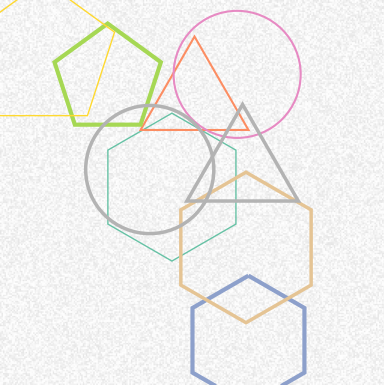[{"shape": "hexagon", "thickness": 1, "radius": 0.96, "center": [0.447, 0.514]}, {"shape": "triangle", "thickness": 1.5, "radius": 0.81, "center": [0.505, 0.743]}, {"shape": "hexagon", "thickness": 3, "radius": 0.84, "center": [0.645, 0.116]}, {"shape": "circle", "thickness": 1.5, "radius": 0.83, "center": [0.616, 0.807]}, {"shape": "pentagon", "thickness": 3, "radius": 0.73, "center": [0.28, 0.794]}, {"shape": "pentagon", "thickness": 1, "radius": 0.97, "center": [0.113, 0.857]}, {"shape": "hexagon", "thickness": 2.5, "radius": 0.98, "center": [0.639, 0.357]}, {"shape": "triangle", "thickness": 2.5, "radius": 0.84, "center": [0.63, 0.561]}, {"shape": "circle", "thickness": 2.5, "radius": 0.83, "center": [0.389, 0.56]}]